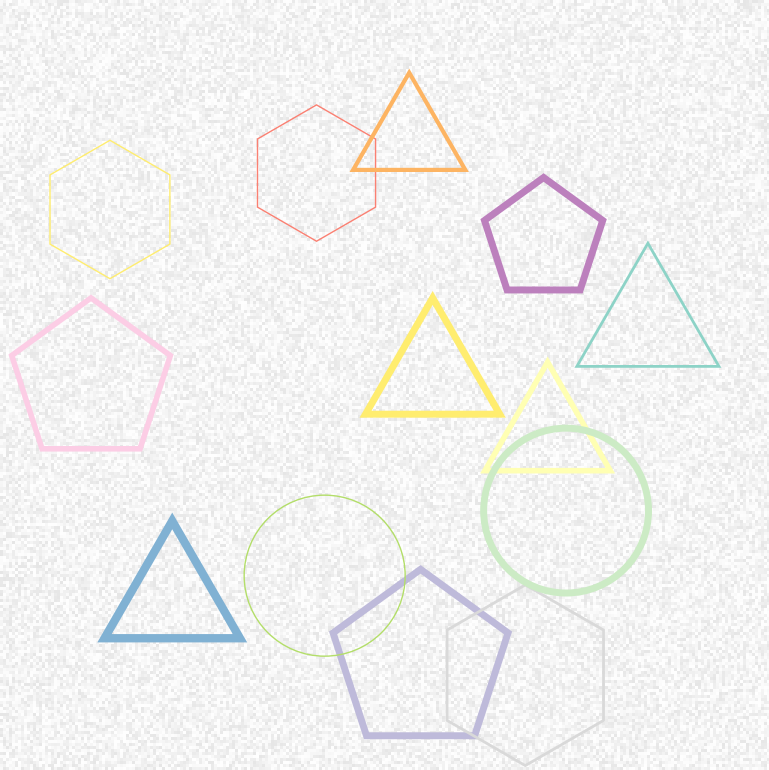[{"shape": "triangle", "thickness": 1, "radius": 0.53, "center": [0.841, 0.577]}, {"shape": "triangle", "thickness": 2, "radius": 0.47, "center": [0.711, 0.436]}, {"shape": "pentagon", "thickness": 2.5, "radius": 0.6, "center": [0.546, 0.141]}, {"shape": "hexagon", "thickness": 0.5, "radius": 0.44, "center": [0.411, 0.775]}, {"shape": "triangle", "thickness": 3, "radius": 0.51, "center": [0.224, 0.222]}, {"shape": "triangle", "thickness": 1.5, "radius": 0.42, "center": [0.531, 0.821]}, {"shape": "circle", "thickness": 0.5, "radius": 0.52, "center": [0.422, 0.252]}, {"shape": "pentagon", "thickness": 2, "radius": 0.54, "center": [0.118, 0.505]}, {"shape": "hexagon", "thickness": 1, "radius": 0.59, "center": [0.682, 0.123]}, {"shape": "pentagon", "thickness": 2.5, "radius": 0.4, "center": [0.706, 0.689]}, {"shape": "circle", "thickness": 2.5, "radius": 0.54, "center": [0.735, 0.337]}, {"shape": "hexagon", "thickness": 0.5, "radius": 0.45, "center": [0.143, 0.728]}, {"shape": "triangle", "thickness": 2.5, "radius": 0.5, "center": [0.562, 0.512]}]